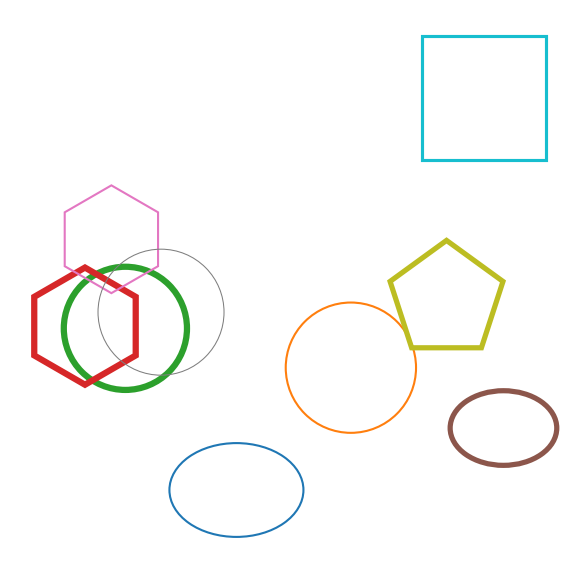[{"shape": "oval", "thickness": 1, "radius": 0.58, "center": [0.409, 0.151]}, {"shape": "circle", "thickness": 1, "radius": 0.56, "center": [0.608, 0.362]}, {"shape": "circle", "thickness": 3, "radius": 0.53, "center": [0.217, 0.431]}, {"shape": "hexagon", "thickness": 3, "radius": 0.51, "center": [0.147, 0.434]}, {"shape": "oval", "thickness": 2.5, "radius": 0.46, "center": [0.872, 0.258]}, {"shape": "hexagon", "thickness": 1, "radius": 0.47, "center": [0.193, 0.585]}, {"shape": "circle", "thickness": 0.5, "radius": 0.55, "center": [0.279, 0.459]}, {"shape": "pentagon", "thickness": 2.5, "radius": 0.51, "center": [0.773, 0.48]}, {"shape": "square", "thickness": 1.5, "radius": 0.54, "center": [0.838, 0.829]}]